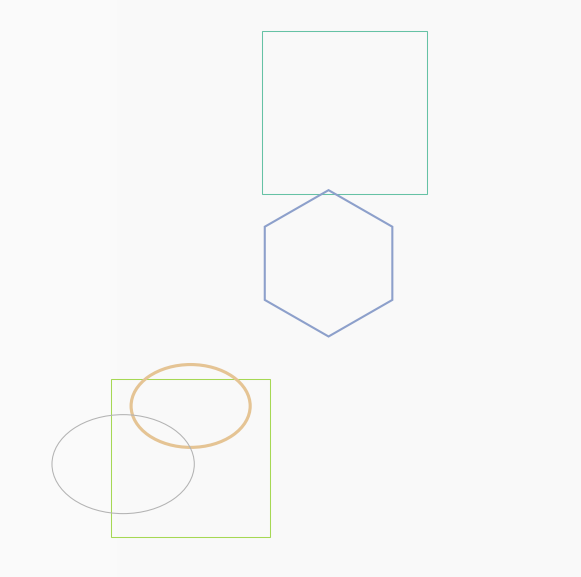[{"shape": "square", "thickness": 0.5, "radius": 0.71, "center": [0.592, 0.804]}, {"shape": "hexagon", "thickness": 1, "radius": 0.63, "center": [0.565, 0.543]}, {"shape": "square", "thickness": 0.5, "radius": 0.68, "center": [0.327, 0.206]}, {"shape": "oval", "thickness": 1.5, "radius": 0.51, "center": [0.328, 0.296]}, {"shape": "oval", "thickness": 0.5, "radius": 0.61, "center": [0.212, 0.195]}]